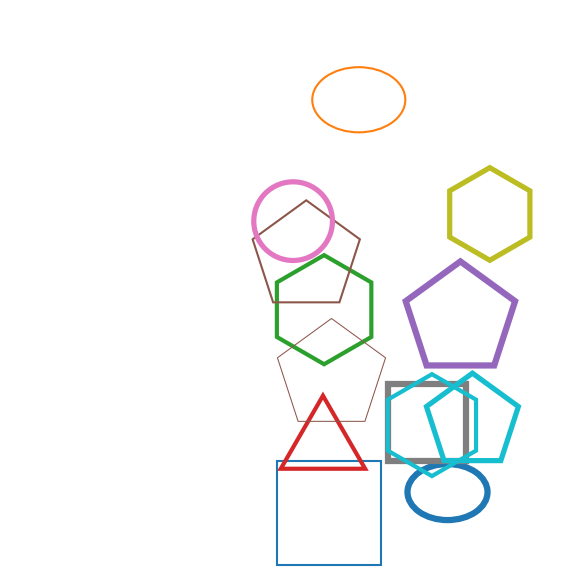[{"shape": "oval", "thickness": 3, "radius": 0.35, "center": [0.775, 0.147]}, {"shape": "square", "thickness": 1, "radius": 0.45, "center": [0.569, 0.111]}, {"shape": "oval", "thickness": 1, "radius": 0.4, "center": [0.621, 0.826]}, {"shape": "hexagon", "thickness": 2, "radius": 0.47, "center": [0.561, 0.463]}, {"shape": "triangle", "thickness": 2, "radius": 0.42, "center": [0.559, 0.23]}, {"shape": "pentagon", "thickness": 3, "radius": 0.5, "center": [0.797, 0.447]}, {"shape": "pentagon", "thickness": 1, "radius": 0.49, "center": [0.53, 0.555]}, {"shape": "pentagon", "thickness": 0.5, "radius": 0.49, "center": [0.574, 0.349]}, {"shape": "circle", "thickness": 2.5, "radius": 0.34, "center": [0.508, 0.616]}, {"shape": "square", "thickness": 3, "radius": 0.34, "center": [0.739, 0.267]}, {"shape": "hexagon", "thickness": 2.5, "radius": 0.4, "center": [0.848, 0.629]}, {"shape": "hexagon", "thickness": 2, "radius": 0.44, "center": [0.748, 0.263]}, {"shape": "pentagon", "thickness": 2.5, "radius": 0.42, "center": [0.818, 0.269]}]